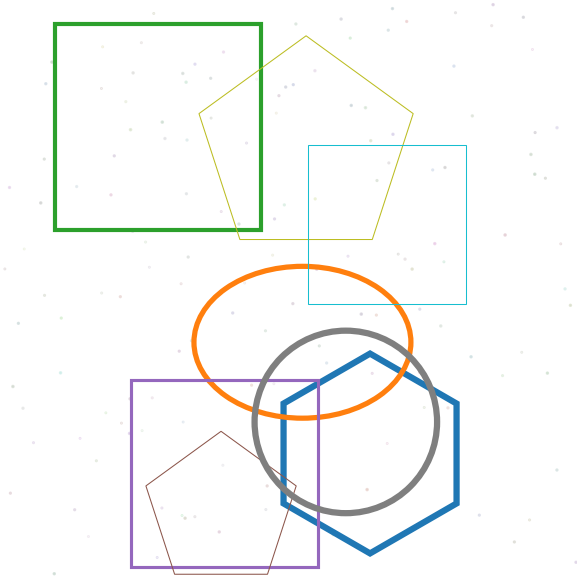[{"shape": "hexagon", "thickness": 3, "radius": 0.86, "center": [0.641, 0.214]}, {"shape": "oval", "thickness": 2.5, "radius": 0.94, "center": [0.524, 0.406]}, {"shape": "square", "thickness": 2, "radius": 0.89, "center": [0.273, 0.779]}, {"shape": "square", "thickness": 1.5, "radius": 0.81, "center": [0.388, 0.18]}, {"shape": "pentagon", "thickness": 0.5, "radius": 0.68, "center": [0.383, 0.115]}, {"shape": "circle", "thickness": 3, "radius": 0.79, "center": [0.599, 0.269]}, {"shape": "pentagon", "thickness": 0.5, "radius": 0.97, "center": [0.53, 0.742]}, {"shape": "square", "thickness": 0.5, "radius": 0.69, "center": [0.671, 0.611]}]